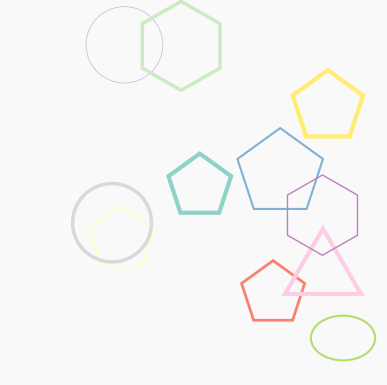[{"shape": "pentagon", "thickness": 3, "radius": 0.42, "center": [0.516, 0.516]}, {"shape": "pentagon", "thickness": 1, "radius": 0.44, "center": [0.313, 0.377]}, {"shape": "circle", "thickness": 0.5, "radius": 0.5, "center": [0.321, 0.884]}, {"shape": "pentagon", "thickness": 2, "radius": 0.43, "center": [0.705, 0.237]}, {"shape": "pentagon", "thickness": 1.5, "radius": 0.58, "center": [0.723, 0.551]}, {"shape": "oval", "thickness": 1.5, "radius": 0.41, "center": [0.885, 0.122]}, {"shape": "triangle", "thickness": 3, "radius": 0.57, "center": [0.834, 0.293]}, {"shape": "circle", "thickness": 2.5, "radius": 0.51, "center": [0.289, 0.421]}, {"shape": "hexagon", "thickness": 1, "radius": 0.52, "center": [0.832, 0.441]}, {"shape": "hexagon", "thickness": 2.5, "radius": 0.58, "center": [0.467, 0.881]}, {"shape": "pentagon", "thickness": 3, "radius": 0.48, "center": [0.846, 0.723]}]